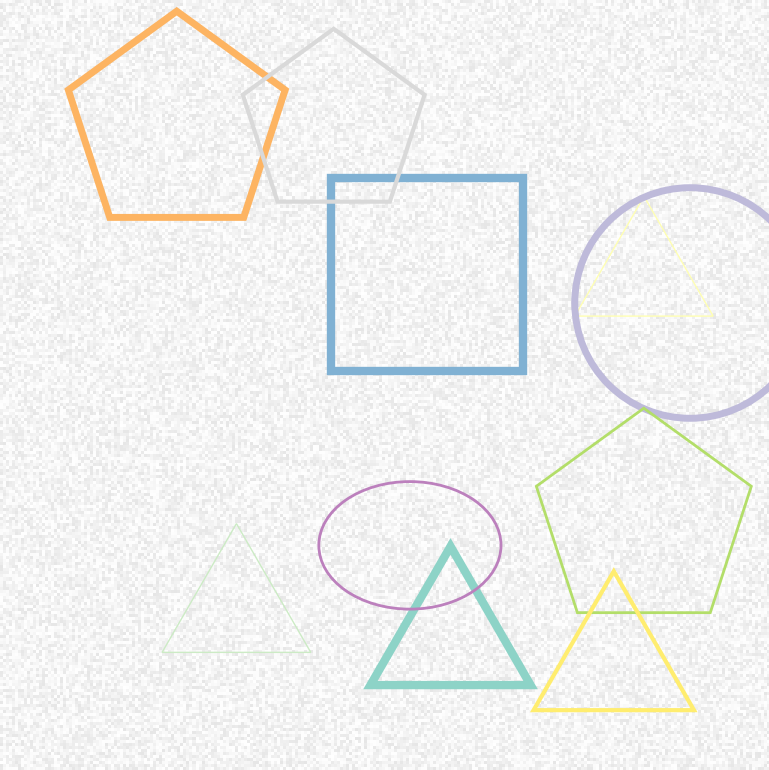[{"shape": "triangle", "thickness": 3, "radius": 0.6, "center": [0.585, 0.17]}, {"shape": "triangle", "thickness": 0.5, "radius": 0.52, "center": [0.836, 0.641]}, {"shape": "circle", "thickness": 2.5, "radius": 0.75, "center": [0.896, 0.607]}, {"shape": "square", "thickness": 3, "radius": 0.62, "center": [0.555, 0.644]}, {"shape": "pentagon", "thickness": 2.5, "radius": 0.74, "center": [0.23, 0.837]}, {"shape": "pentagon", "thickness": 1, "radius": 0.73, "center": [0.836, 0.323]}, {"shape": "pentagon", "thickness": 1.5, "radius": 0.62, "center": [0.433, 0.839]}, {"shape": "oval", "thickness": 1, "radius": 0.59, "center": [0.532, 0.292]}, {"shape": "triangle", "thickness": 0.5, "radius": 0.56, "center": [0.307, 0.209]}, {"shape": "triangle", "thickness": 1.5, "radius": 0.6, "center": [0.797, 0.138]}]